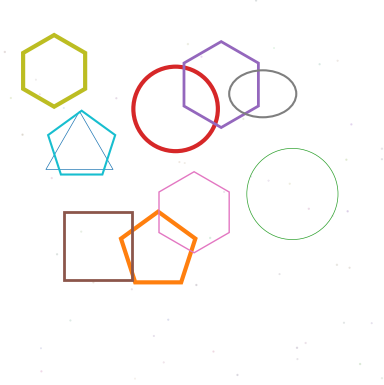[{"shape": "triangle", "thickness": 0.5, "radius": 0.5, "center": [0.206, 0.61]}, {"shape": "pentagon", "thickness": 3, "radius": 0.51, "center": [0.411, 0.349]}, {"shape": "circle", "thickness": 0.5, "radius": 0.59, "center": [0.76, 0.496]}, {"shape": "circle", "thickness": 3, "radius": 0.55, "center": [0.456, 0.717]}, {"shape": "hexagon", "thickness": 2, "radius": 0.56, "center": [0.575, 0.78]}, {"shape": "square", "thickness": 2, "radius": 0.44, "center": [0.255, 0.361]}, {"shape": "hexagon", "thickness": 1, "radius": 0.53, "center": [0.504, 0.449]}, {"shape": "oval", "thickness": 1.5, "radius": 0.44, "center": [0.682, 0.756]}, {"shape": "hexagon", "thickness": 3, "radius": 0.47, "center": [0.141, 0.816]}, {"shape": "pentagon", "thickness": 1.5, "radius": 0.46, "center": [0.212, 0.621]}]